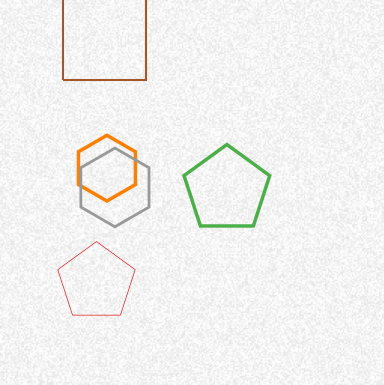[{"shape": "pentagon", "thickness": 0.5, "radius": 0.53, "center": [0.251, 0.267]}, {"shape": "pentagon", "thickness": 2.5, "radius": 0.58, "center": [0.589, 0.508]}, {"shape": "hexagon", "thickness": 2.5, "radius": 0.43, "center": [0.278, 0.563]}, {"shape": "square", "thickness": 1.5, "radius": 0.54, "center": [0.272, 0.9]}, {"shape": "hexagon", "thickness": 2, "radius": 0.51, "center": [0.299, 0.513]}]